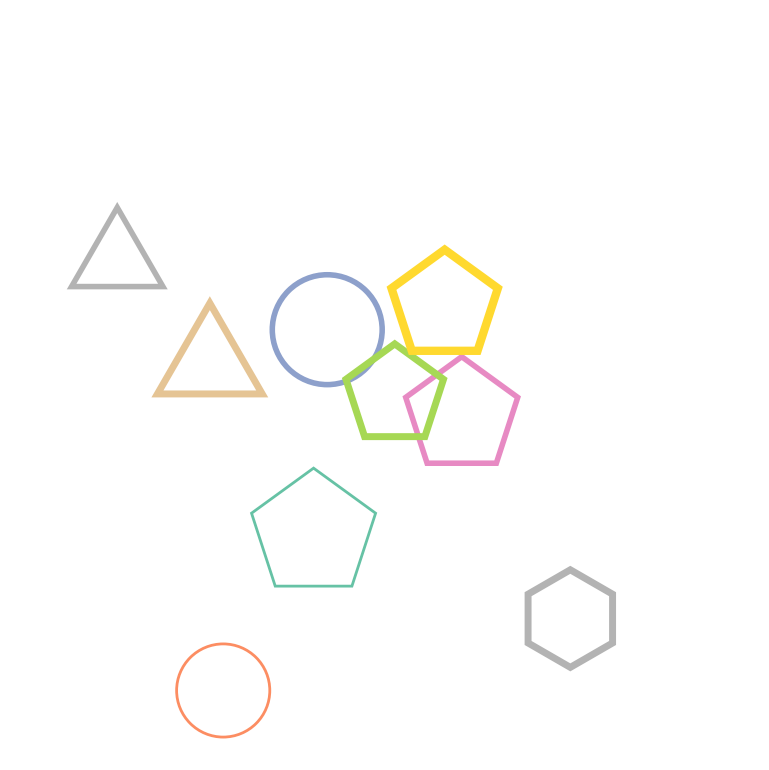[{"shape": "pentagon", "thickness": 1, "radius": 0.42, "center": [0.407, 0.307]}, {"shape": "circle", "thickness": 1, "radius": 0.3, "center": [0.29, 0.103]}, {"shape": "circle", "thickness": 2, "radius": 0.36, "center": [0.425, 0.572]}, {"shape": "pentagon", "thickness": 2, "radius": 0.38, "center": [0.6, 0.46]}, {"shape": "pentagon", "thickness": 2.5, "radius": 0.33, "center": [0.513, 0.487]}, {"shape": "pentagon", "thickness": 3, "radius": 0.36, "center": [0.577, 0.603]}, {"shape": "triangle", "thickness": 2.5, "radius": 0.39, "center": [0.273, 0.528]}, {"shape": "hexagon", "thickness": 2.5, "radius": 0.32, "center": [0.741, 0.197]}, {"shape": "triangle", "thickness": 2, "radius": 0.34, "center": [0.152, 0.662]}]